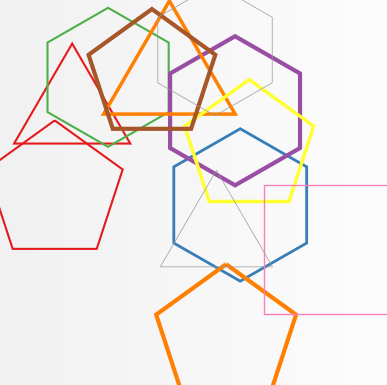[{"shape": "pentagon", "thickness": 1.5, "radius": 0.92, "center": [0.141, 0.503]}, {"shape": "triangle", "thickness": 1.5, "radius": 0.87, "center": [0.186, 0.714]}, {"shape": "hexagon", "thickness": 2, "radius": 0.99, "center": [0.62, 0.468]}, {"shape": "hexagon", "thickness": 1.5, "radius": 0.9, "center": [0.279, 0.799]}, {"shape": "hexagon", "thickness": 3, "radius": 0.97, "center": [0.607, 0.712]}, {"shape": "triangle", "thickness": 2.5, "radius": 0.98, "center": [0.437, 0.802]}, {"shape": "pentagon", "thickness": 3, "radius": 0.95, "center": [0.584, 0.124]}, {"shape": "pentagon", "thickness": 2.5, "radius": 0.88, "center": [0.643, 0.618]}, {"shape": "pentagon", "thickness": 3, "radius": 0.86, "center": [0.392, 0.805]}, {"shape": "square", "thickness": 1, "radius": 0.84, "center": [0.85, 0.352]}, {"shape": "triangle", "thickness": 0.5, "radius": 0.84, "center": [0.558, 0.39]}, {"shape": "hexagon", "thickness": 0.5, "radius": 0.85, "center": [0.555, 0.87]}]